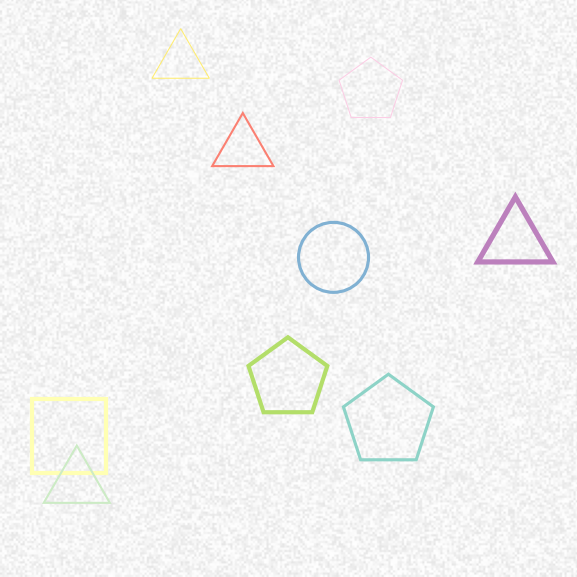[{"shape": "pentagon", "thickness": 1.5, "radius": 0.41, "center": [0.673, 0.269]}, {"shape": "square", "thickness": 2, "radius": 0.32, "center": [0.12, 0.244]}, {"shape": "triangle", "thickness": 1, "radius": 0.31, "center": [0.42, 0.742]}, {"shape": "circle", "thickness": 1.5, "radius": 0.3, "center": [0.578, 0.554]}, {"shape": "pentagon", "thickness": 2, "radius": 0.36, "center": [0.499, 0.343]}, {"shape": "pentagon", "thickness": 0.5, "radius": 0.29, "center": [0.642, 0.842]}, {"shape": "triangle", "thickness": 2.5, "radius": 0.38, "center": [0.892, 0.583]}, {"shape": "triangle", "thickness": 1, "radius": 0.33, "center": [0.133, 0.161]}, {"shape": "triangle", "thickness": 0.5, "radius": 0.29, "center": [0.313, 0.892]}]